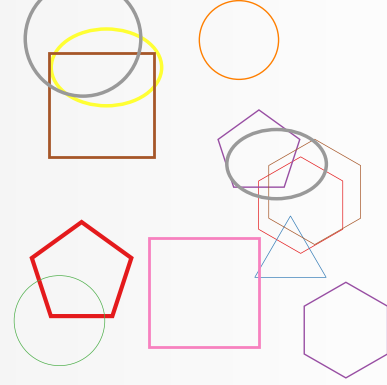[{"shape": "pentagon", "thickness": 3, "radius": 0.68, "center": [0.211, 0.288]}, {"shape": "hexagon", "thickness": 0.5, "radius": 0.63, "center": [0.776, 0.467]}, {"shape": "triangle", "thickness": 0.5, "radius": 0.53, "center": [0.75, 0.333]}, {"shape": "circle", "thickness": 0.5, "radius": 0.58, "center": [0.153, 0.167]}, {"shape": "hexagon", "thickness": 1, "radius": 0.62, "center": [0.893, 0.143]}, {"shape": "pentagon", "thickness": 1, "radius": 0.55, "center": [0.668, 0.604]}, {"shape": "circle", "thickness": 1, "radius": 0.51, "center": [0.617, 0.896]}, {"shape": "oval", "thickness": 2.5, "radius": 0.71, "center": [0.275, 0.825]}, {"shape": "square", "thickness": 2, "radius": 0.68, "center": [0.262, 0.726]}, {"shape": "hexagon", "thickness": 0.5, "radius": 0.68, "center": [0.812, 0.502]}, {"shape": "square", "thickness": 2, "radius": 0.71, "center": [0.526, 0.241]}, {"shape": "circle", "thickness": 2.5, "radius": 0.75, "center": [0.214, 0.899]}, {"shape": "oval", "thickness": 2.5, "radius": 0.64, "center": [0.714, 0.574]}]